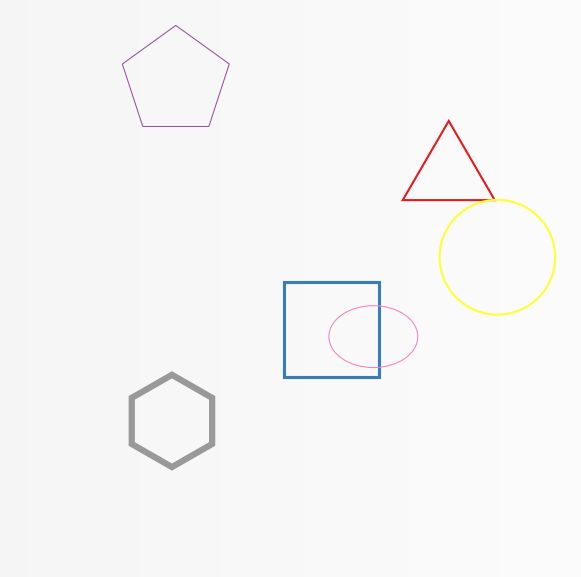[{"shape": "triangle", "thickness": 1, "radius": 0.46, "center": [0.772, 0.698]}, {"shape": "square", "thickness": 1.5, "radius": 0.41, "center": [0.57, 0.429]}, {"shape": "pentagon", "thickness": 0.5, "radius": 0.48, "center": [0.302, 0.858]}, {"shape": "circle", "thickness": 1, "radius": 0.5, "center": [0.856, 0.554]}, {"shape": "oval", "thickness": 0.5, "radius": 0.38, "center": [0.642, 0.416]}, {"shape": "hexagon", "thickness": 3, "radius": 0.4, "center": [0.296, 0.27]}]